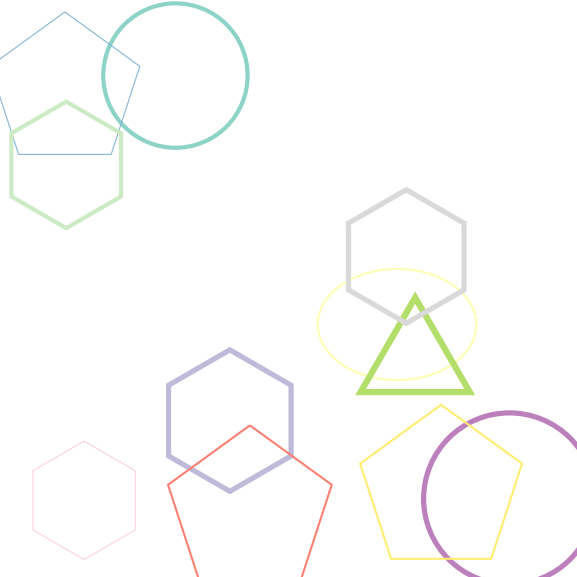[{"shape": "circle", "thickness": 2, "radius": 0.63, "center": [0.304, 0.868]}, {"shape": "oval", "thickness": 1, "radius": 0.69, "center": [0.688, 0.437]}, {"shape": "hexagon", "thickness": 2.5, "radius": 0.61, "center": [0.398, 0.271]}, {"shape": "pentagon", "thickness": 1, "radius": 0.75, "center": [0.433, 0.114]}, {"shape": "pentagon", "thickness": 0.5, "radius": 0.68, "center": [0.112, 0.842]}, {"shape": "triangle", "thickness": 3, "radius": 0.55, "center": [0.719, 0.375]}, {"shape": "hexagon", "thickness": 0.5, "radius": 0.51, "center": [0.146, 0.133]}, {"shape": "hexagon", "thickness": 2.5, "radius": 0.58, "center": [0.703, 0.555]}, {"shape": "circle", "thickness": 2.5, "radius": 0.74, "center": [0.882, 0.136]}, {"shape": "hexagon", "thickness": 2, "radius": 0.55, "center": [0.115, 0.714]}, {"shape": "pentagon", "thickness": 1, "radius": 0.74, "center": [0.764, 0.151]}]